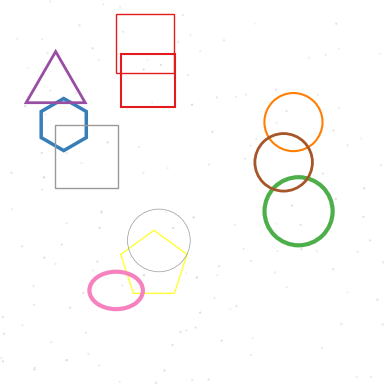[{"shape": "square", "thickness": 1.5, "radius": 0.35, "center": [0.385, 0.791]}, {"shape": "square", "thickness": 1, "radius": 0.38, "center": [0.377, 0.888]}, {"shape": "hexagon", "thickness": 2.5, "radius": 0.34, "center": [0.166, 0.677]}, {"shape": "circle", "thickness": 3, "radius": 0.44, "center": [0.776, 0.451]}, {"shape": "triangle", "thickness": 2, "radius": 0.44, "center": [0.145, 0.778]}, {"shape": "circle", "thickness": 1.5, "radius": 0.38, "center": [0.762, 0.683]}, {"shape": "pentagon", "thickness": 1, "radius": 0.45, "center": [0.4, 0.311]}, {"shape": "circle", "thickness": 2, "radius": 0.37, "center": [0.737, 0.578]}, {"shape": "oval", "thickness": 3, "radius": 0.35, "center": [0.302, 0.246]}, {"shape": "square", "thickness": 1, "radius": 0.41, "center": [0.225, 0.593]}, {"shape": "circle", "thickness": 0.5, "radius": 0.41, "center": [0.413, 0.375]}]